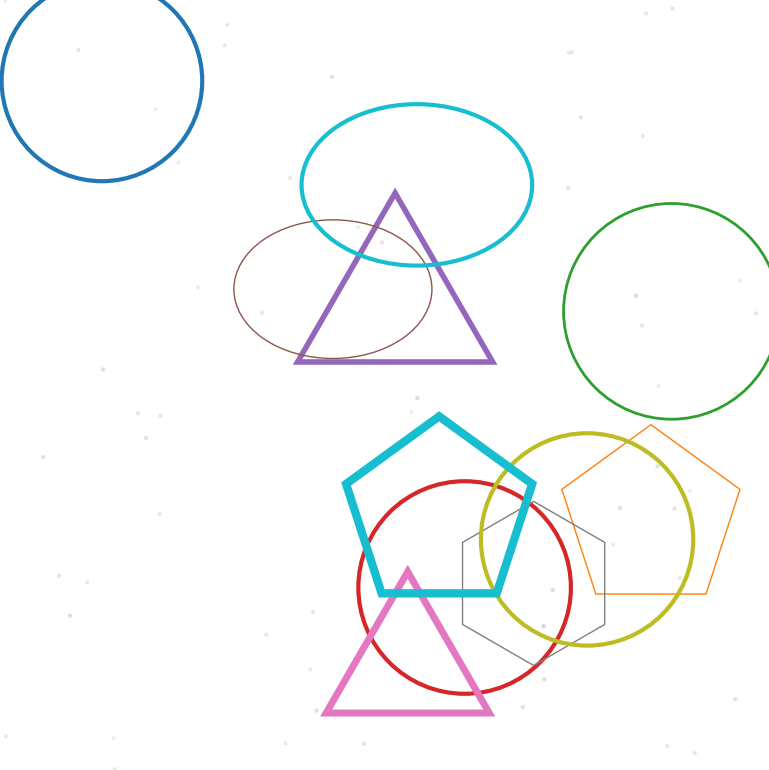[{"shape": "circle", "thickness": 1.5, "radius": 0.65, "center": [0.132, 0.895]}, {"shape": "pentagon", "thickness": 0.5, "radius": 0.61, "center": [0.845, 0.327]}, {"shape": "circle", "thickness": 1, "radius": 0.7, "center": [0.872, 0.596]}, {"shape": "circle", "thickness": 1.5, "radius": 0.69, "center": [0.603, 0.237]}, {"shape": "triangle", "thickness": 2, "radius": 0.73, "center": [0.513, 0.603]}, {"shape": "oval", "thickness": 0.5, "radius": 0.64, "center": [0.432, 0.624]}, {"shape": "triangle", "thickness": 2.5, "radius": 0.61, "center": [0.529, 0.135]}, {"shape": "hexagon", "thickness": 0.5, "radius": 0.53, "center": [0.693, 0.242]}, {"shape": "circle", "thickness": 1.5, "radius": 0.69, "center": [0.762, 0.299]}, {"shape": "pentagon", "thickness": 3, "radius": 0.64, "center": [0.57, 0.332]}, {"shape": "oval", "thickness": 1.5, "radius": 0.75, "center": [0.541, 0.76]}]